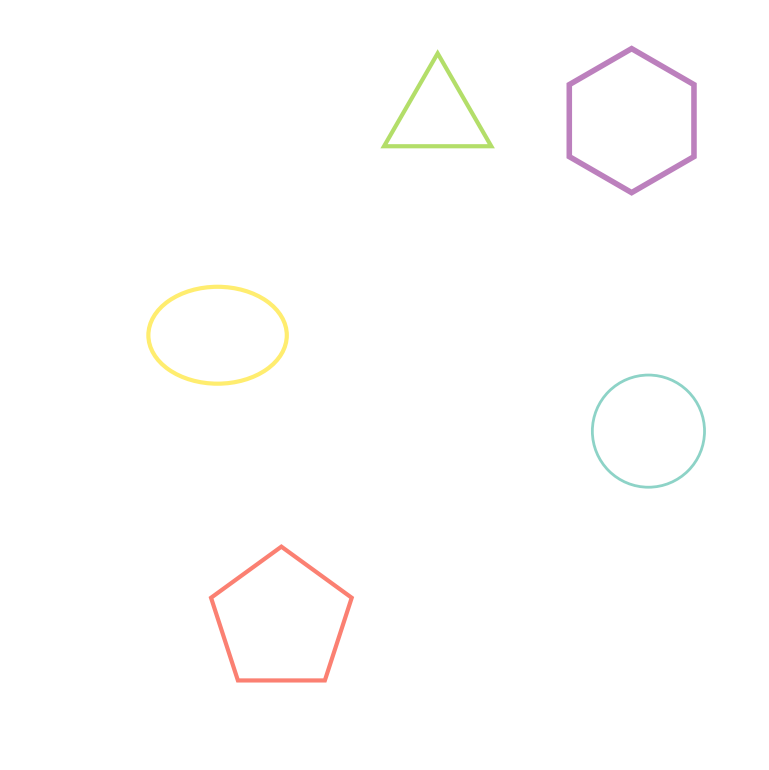[{"shape": "circle", "thickness": 1, "radius": 0.36, "center": [0.842, 0.44]}, {"shape": "pentagon", "thickness": 1.5, "radius": 0.48, "center": [0.365, 0.194]}, {"shape": "triangle", "thickness": 1.5, "radius": 0.4, "center": [0.568, 0.85]}, {"shape": "hexagon", "thickness": 2, "radius": 0.47, "center": [0.82, 0.843]}, {"shape": "oval", "thickness": 1.5, "radius": 0.45, "center": [0.283, 0.565]}]